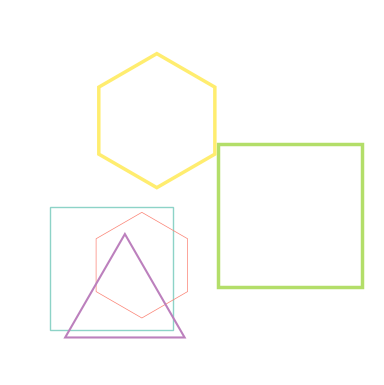[{"shape": "square", "thickness": 1, "radius": 0.8, "center": [0.289, 0.303]}, {"shape": "hexagon", "thickness": 0.5, "radius": 0.69, "center": [0.368, 0.311]}, {"shape": "square", "thickness": 2.5, "radius": 0.93, "center": [0.753, 0.441]}, {"shape": "triangle", "thickness": 1.5, "radius": 0.9, "center": [0.324, 0.213]}, {"shape": "hexagon", "thickness": 2.5, "radius": 0.87, "center": [0.407, 0.687]}]